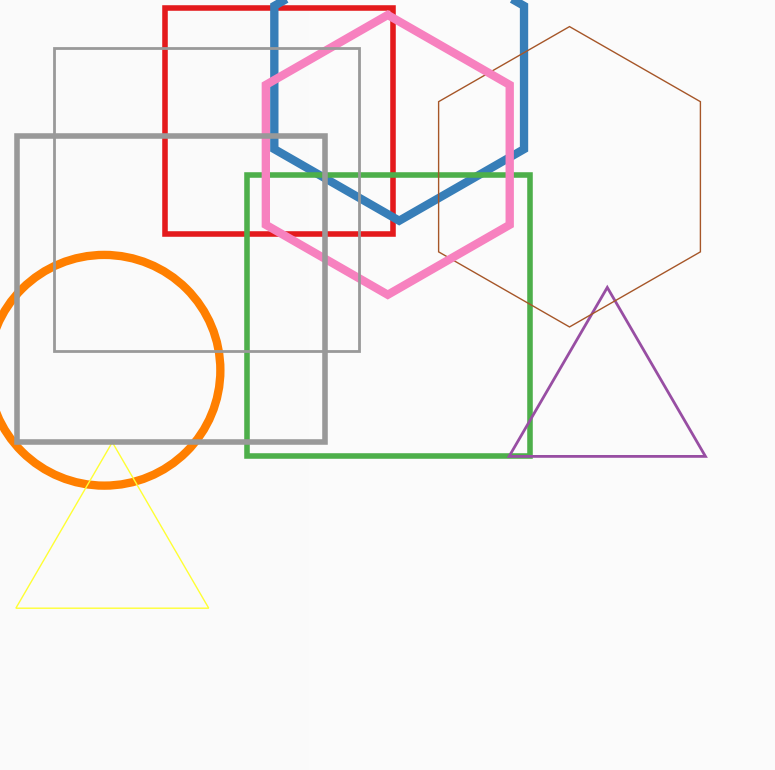[{"shape": "square", "thickness": 2, "radius": 0.74, "center": [0.36, 0.843]}, {"shape": "hexagon", "thickness": 3, "radius": 0.93, "center": [0.515, 0.899]}, {"shape": "square", "thickness": 2, "radius": 0.91, "center": [0.501, 0.59]}, {"shape": "triangle", "thickness": 1, "radius": 0.73, "center": [0.784, 0.48]}, {"shape": "circle", "thickness": 3, "radius": 0.75, "center": [0.135, 0.519]}, {"shape": "triangle", "thickness": 0.5, "radius": 0.72, "center": [0.145, 0.282]}, {"shape": "hexagon", "thickness": 0.5, "radius": 0.98, "center": [0.735, 0.77]}, {"shape": "hexagon", "thickness": 3, "radius": 0.91, "center": [0.5, 0.799]}, {"shape": "square", "thickness": 1, "radius": 0.99, "center": [0.266, 0.741]}, {"shape": "square", "thickness": 2, "radius": 0.99, "center": [0.22, 0.625]}]